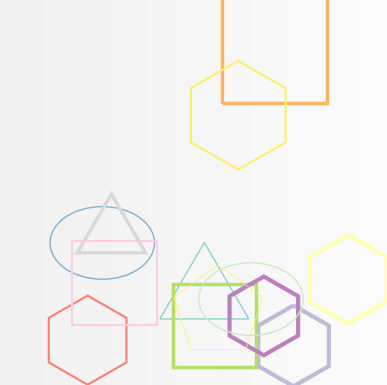[{"shape": "triangle", "thickness": 1, "radius": 0.66, "center": [0.527, 0.238]}, {"shape": "hexagon", "thickness": 3, "radius": 0.58, "center": [0.899, 0.274]}, {"shape": "hexagon", "thickness": 3, "radius": 0.53, "center": [0.758, 0.102]}, {"shape": "hexagon", "thickness": 1.5, "radius": 0.58, "center": [0.226, 0.116]}, {"shape": "oval", "thickness": 1, "radius": 0.67, "center": [0.264, 0.369]}, {"shape": "square", "thickness": 2.5, "radius": 0.68, "center": [0.709, 0.869]}, {"shape": "square", "thickness": 2.5, "radius": 0.54, "center": [0.554, 0.154]}, {"shape": "square", "thickness": 1.5, "radius": 0.55, "center": [0.295, 0.266]}, {"shape": "triangle", "thickness": 2.5, "radius": 0.51, "center": [0.288, 0.394]}, {"shape": "hexagon", "thickness": 3, "radius": 0.51, "center": [0.681, 0.179]}, {"shape": "oval", "thickness": 1, "radius": 0.67, "center": [0.648, 0.223]}, {"shape": "hexagon", "thickness": 1.5, "radius": 0.7, "center": [0.615, 0.701]}, {"shape": "pentagon", "thickness": 0.5, "radius": 0.61, "center": [0.563, 0.19]}]